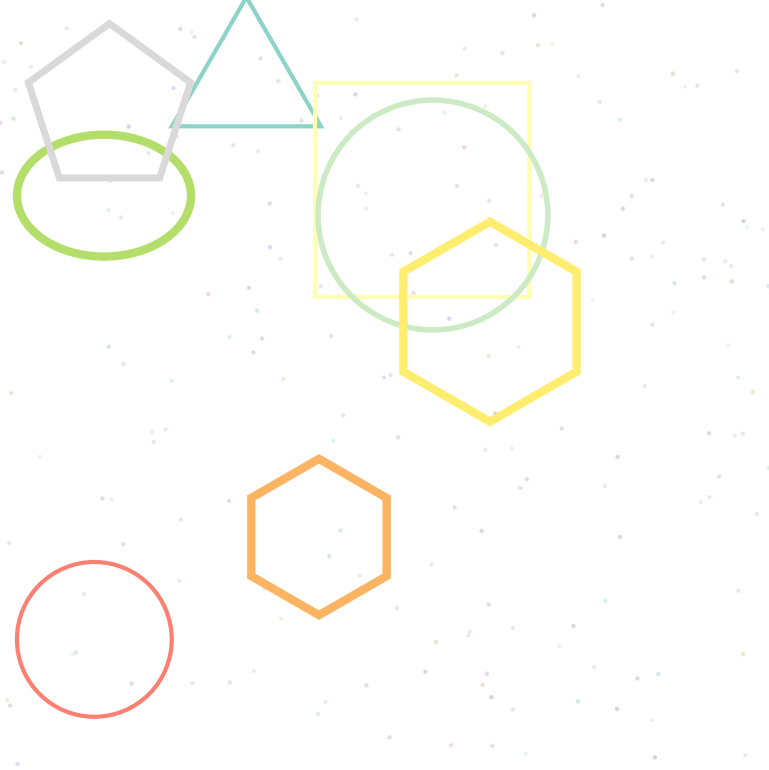[{"shape": "triangle", "thickness": 1.5, "radius": 0.56, "center": [0.32, 0.892]}, {"shape": "square", "thickness": 1.5, "radius": 0.7, "center": [0.548, 0.753]}, {"shape": "circle", "thickness": 1.5, "radius": 0.5, "center": [0.123, 0.17]}, {"shape": "hexagon", "thickness": 3, "radius": 0.51, "center": [0.414, 0.303]}, {"shape": "oval", "thickness": 3, "radius": 0.57, "center": [0.135, 0.746]}, {"shape": "pentagon", "thickness": 2.5, "radius": 0.55, "center": [0.142, 0.859]}, {"shape": "circle", "thickness": 2, "radius": 0.75, "center": [0.562, 0.721]}, {"shape": "hexagon", "thickness": 3, "radius": 0.65, "center": [0.636, 0.582]}]